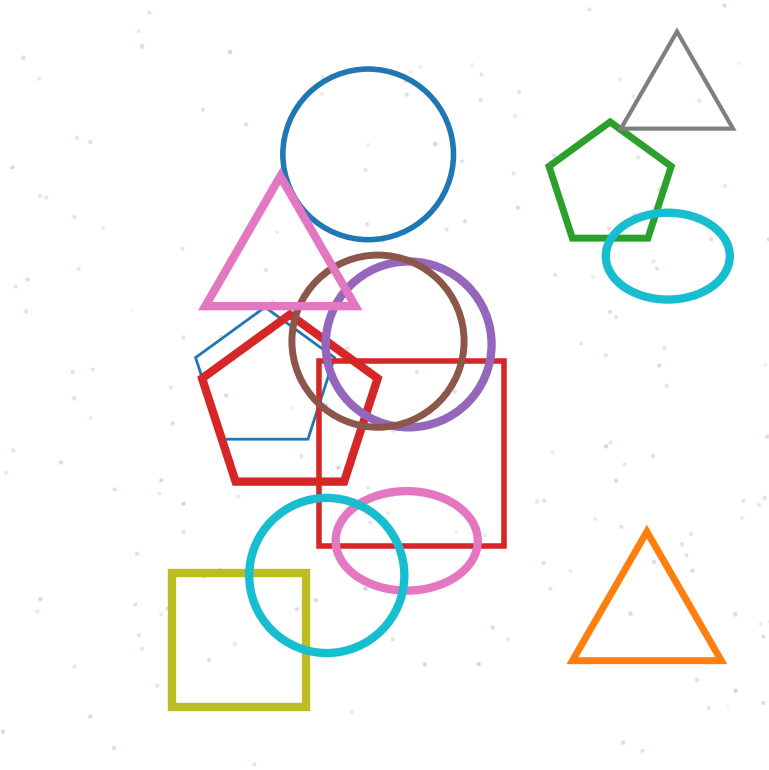[{"shape": "circle", "thickness": 2, "radius": 0.55, "center": [0.478, 0.8]}, {"shape": "pentagon", "thickness": 1, "radius": 0.47, "center": [0.344, 0.506]}, {"shape": "triangle", "thickness": 2.5, "radius": 0.56, "center": [0.84, 0.198]}, {"shape": "pentagon", "thickness": 2.5, "radius": 0.42, "center": [0.792, 0.758]}, {"shape": "square", "thickness": 2, "radius": 0.6, "center": [0.535, 0.411]}, {"shape": "pentagon", "thickness": 3, "radius": 0.6, "center": [0.376, 0.472]}, {"shape": "circle", "thickness": 3, "radius": 0.54, "center": [0.531, 0.553]}, {"shape": "circle", "thickness": 2.5, "radius": 0.56, "center": [0.491, 0.557]}, {"shape": "oval", "thickness": 3, "radius": 0.46, "center": [0.528, 0.298]}, {"shape": "triangle", "thickness": 3, "radius": 0.56, "center": [0.364, 0.659]}, {"shape": "triangle", "thickness": 1.5, "radius": 0.42, "center": [0.879, 0.875]}, {"shape": "square", "thickness": 3, "radius": 0.44, "center": [0.31, 0.169]}, {"shape": "circle", "thickness": 3, "radius": 0.5, "center": [0.424, 0.253]}, {"shape": "oval", "thickness": 3, "radius": 0.4, "center": [0.867, 0.667]}]